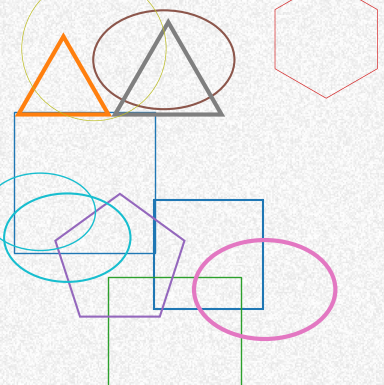[{"shape": "square", "thickness": 1.5, "radius": 0.71, "center": [0.542, 0.339]}, {"shape": "square", "thickness": 1, "radius": 0.91, "center": [0.22, 0.527]}, {"shape": "triangle", "thickness": 3, "radius": 0.68, "center": [0.165, 0.77]}, {"shape": "square", "thickness": 1, "radius": 0.86, "center": [0.454, 0.107]}, {"shape": "hexagon", "thickness": 0.5, "radius": 0.77, "center": [0.847, 0.898]}, {"shape": "pentagon", "thickness": 1.5, "radius": 0.88, "center": [0.311, 0.32]}, {"shape": "oval", "thickness": 1.5, "radius": 0.92, "center": [0.426, 0.845]}, {"shape": "oval", "thickness": 3, "radius": 0.92, "center": [0.688, 0.248]}, {"shape": "triangle", "thickness": 3, "radius": 0.8, "center": [0.437, 0.782]}, {"shape": "circle", "thickness": 0.5, "radius": 0.94, "center": [0.244, 0.874]}, {"shape": "oval", "thickness": 1.5, "radius": 0.82, "center": [0.175, 0.383]}, {"shape": "oval", "thickness": 1, "radius": 0.72, "center": [0.104, 0.45]}]